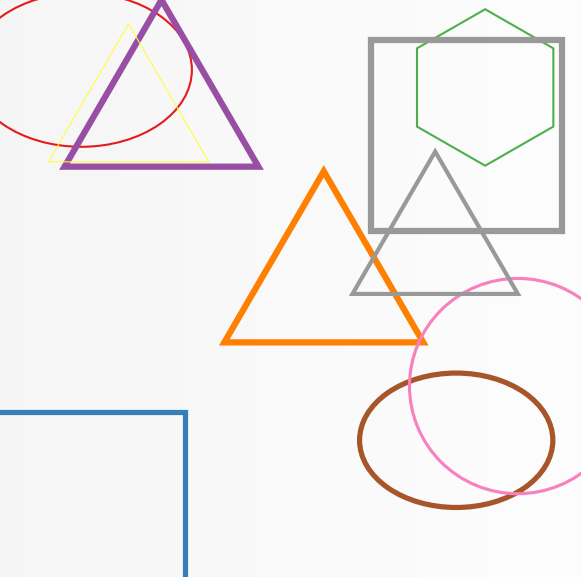[{"shape": "oval", "thickness": 1, "radius": 0.95, "center": [0.14, 0.878]}, {"shape": "square", "thickness": 2.5, "radius": 0.81, "center": [0.155, 0.123]}, {"shape": "hexagon", "thickness": 1, "radius": 0.68, "center": [0.835, 0.848]}, {"shape": "triangle", "thickness": 3, "radius": 0.96, "center": [0.278, 0.807]}, {"shape": "triangle", "thickness": 3, "radius": 0.99, "center": [0.557, 0.505]}, {"shape": "triangle", "thickness": 0.5, "radius": 0.8, "center": [0.221, 0.798]}, {"shape": "oval", "thickness": 2.5, "radius": 0.83, "center": [0.785, 0.237]}, {"shape": "circle", "thickness": 1.5, "radius": 0.93, "center": [0.891, 0.331]}, {"shape": "square", "thickness": 3, "radius": 0.82, "center": [0.802, 0.765]}, {"shape": "triangle", "thickness": 2, "radius": 0.82, "center": [0.749, 0.572]}]